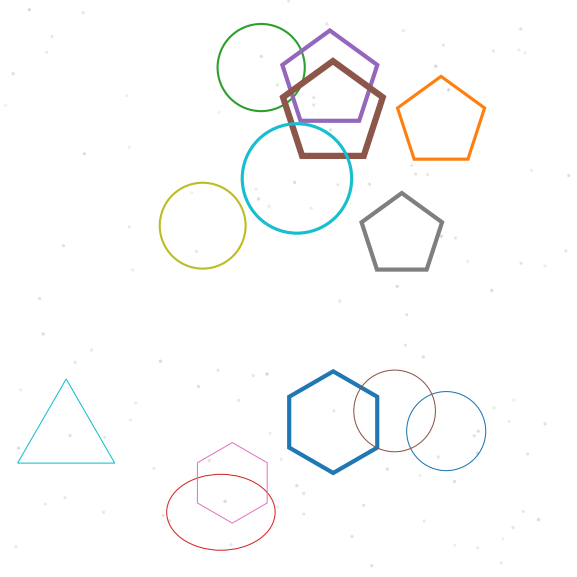[{"shape": "hexagon", "thickness": 2, "radius": 0.44, "center": [0.577, 0.268]}, {"shape": "circle", "thickness": 0.5, "radius": 0.34, "center": [0.773, 0.253]}, {"shape": "pentagon", "thickness": 1.5, "radius": 0.4, "center": [0.764, 0.788]}, {"shape": "circle", "thickness": 1, "radius": 0.38, "center": [0.452, 0.882]}, {"shape": "oval", "thickness": 0.5, "radius": 0.47, "center": [0.383, 0.112]}, {"shape": "pentagon", "thickness": 2, "radius": 0.43, "center": [0.571, 0.86]}, {"shape": "pentagon", "thickness": 3, "radius": 0.45, "center": [0.576, 0.803]}, {"shape": "circle", "thickness": 0.5, "radius": 0.35, "center": [0.683, 0.288]}, {"shape": "hexagon", "thickness": 0.5, "radius": 0.35, "center": [0.402, 0.163]}, {"shape": "pentagon", "thickness": 2, "radius": 0.37, "center": [0.696, 0.592]}, {"shape": "circle", "thickness": 1, "radius": 0.37, "center": [0.351, 0.608]}, {"shape": "circle", "thickness": 1.5, "radius": 0.47, "center": [0.514, 0.69]}, {"shape": "triangle", "thickness": 0.5, "radius": 0.49, "center": [0.115, 0.246]}]